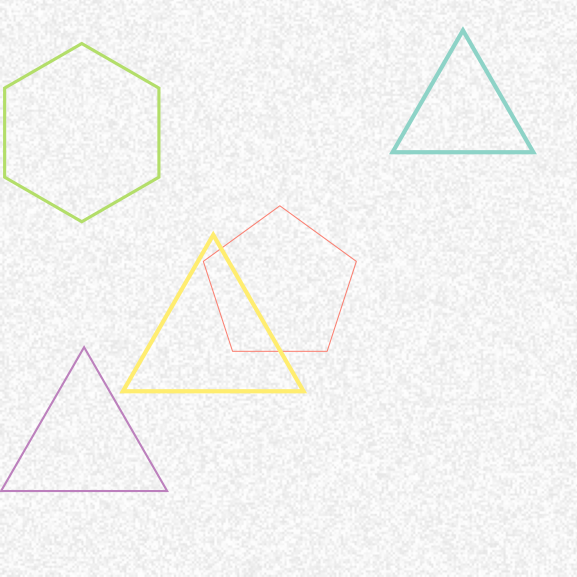[{"shape": "triangle", "thickness": 2, "radius": 0.7, "center": [0.802, 0.806]}, {"shape": "pentagon", "thickness": 0.5, "radius": 0.7, "center": [0.485, 0.503]}, {"shape": "hexagon", "thickness": 1.5, "radius": 0.77, "center": [0.142, 0.769]}, {"shape": "triangle", "thickness": 1, "radius": 0.83, "center": [0.146, 0.232]}, {"shape": "triangle", "thickness": 2, "radius": 0.9, "center": [0.369, 0.412]}]